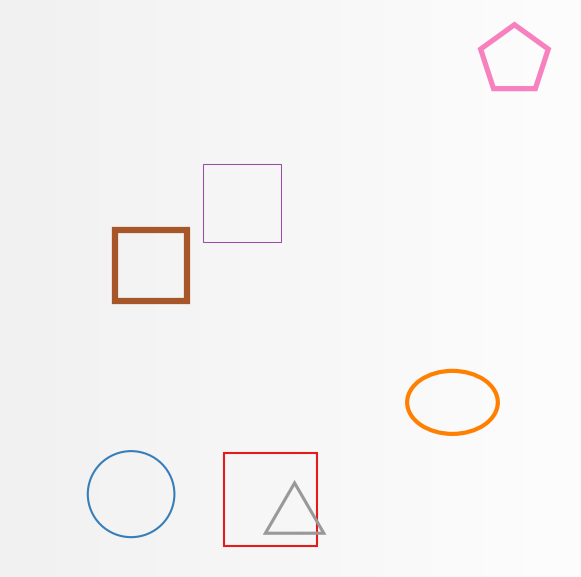[{"shape": "square", "thickness": 1, "radius": 0.4, "center": [0.465, 0.134]}, {"shape": "circle", "thickness": 1, "radius": 0.37, "center": [0.226, 0.143]}, {"shape": "square", "thickness": 0.5, "radius": 0.34, "center": [0.416, 0.648]}, {"shape": "oval", "thickness": 2, "radius": 0.39, "center": [0.778, 0.302]}, {"shape": "square", "thickness": 3, "radius": 0.31, "center": [0.26, 0.539]}, {"shape": "pentagon", "thickness": 2.5, "radius": 0.31, "center": [0.885, 0.895]}, {"shape": "triangle", "thickness": 1.5, "radius": 0.29, "center": [0.507, 0.105]}]